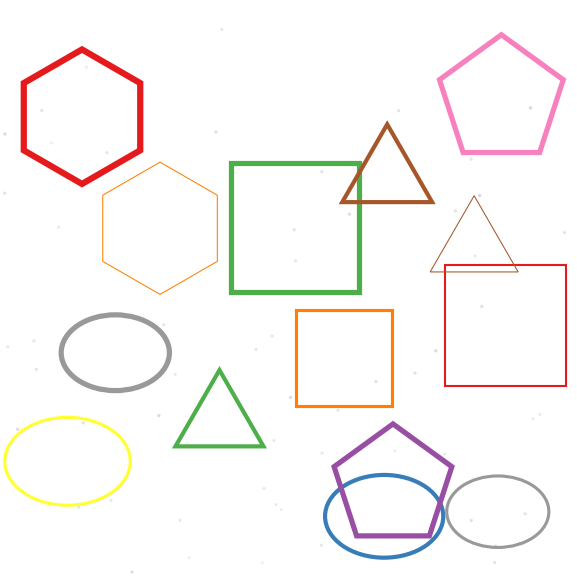[{"shape": "hexagon", "thickness": 3, "radius": 0.58, "center": [0.142, 0.797]}, {"shape": "square", "thickness": 1, "radius": 0.52, "center": [0.875, 0.435]}, {"shape": "oval", "thickness": 2, "radius": 0.51, "center": [0.665, 0.105]}, {"shape": "triangle", "thickness": 2, "radius": 0.44, "center": [0.38, 0.27]}, {"shape": "square", "thickness": 2.5, "radius": 0.55, "center": [0.511, 0.605]}, {"shape": "pentagon", "thickness": 2.5, "radius": 0.54, "center": [0.68, 0.158]}, {"shape": "square", "thickness": 1.5, "radius": 0.42, "center": [0.596, 0.379]}, {"shape": "hexagon", "thickness": 0.5, "radius": 0.57, "center": [0.277, 0.604]}, {"shape": "oval", "thickness": 1.5, "radius": 0.54, "center": [0.117, 0.2]}, {"shape": "triangle", "thickness": 0.5, "radius": 0.44, "center": [0.821, 0.572]}, {"shape": "triangle", "thickness": 2, "radius": 0.45, "center": [0.67, 0.694]}, {"shape": "pentagon", "thickness": 2.5, "radius": 0.56, "center": [0.868, 0.826]}, {"shape": "oval", "thickness": 1.5, "radius": 0.44, "center": [0.862, 0.113]}, {"shape": "oval", "thickness": 2.5, "radius": 0.47, "center": [0.2, 0.388]}]